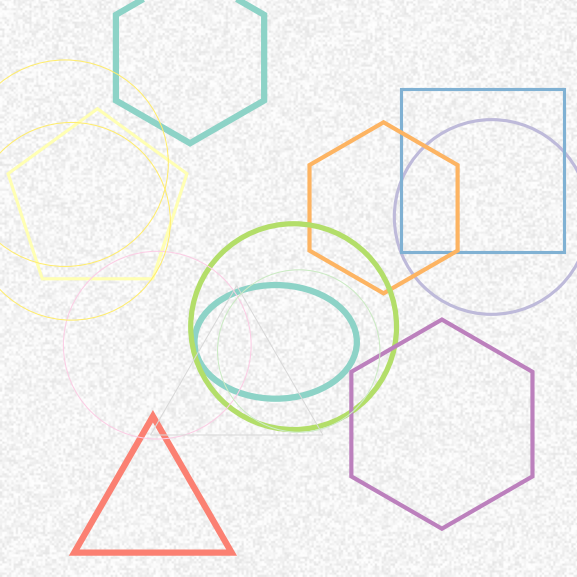[{"shape": "hexagon", "thickness": 3, "radius": 0.74, "center": [0.329, 0.899]}, {"shape": "oval", "thickness": 3, "radius": 0.7, "center": [0.477, 0.407]}, {"shape": "pentagon", "thickness": 1.5, "radius": 0.81, "center": [0.169, 0.648]}, {"shape": "circle", "thickness": 1.5, "radius": 0.84, "center": [0.851, 0.623]}, {"shape": "triangle", "thickness": 3, "radius": 0.79, "center": [0.265, 0.121]}, {"shape": "square", "thickness": 1.5, "radius": 0.71, "center": [0.836, 0.704]}, {"shape": "hexagon", "thickness": 2, "radius": 0.74, "center": [0.664, 0.639]}, {"shape": "circle", "thickness": 2.5, "radius": 0.89, "center": [0.508, 0.434]}, {"shape": "circle", "thickness": 0.5, "radius": 0.81, "center": [0.272, 0.401]}, {"shape": "triangle", "thickness": 0.5, "radius": 0.86, "center": [0.41, 0.332]}, {"shape": "hexagon", "thickness": 2, "radius": 0.91, "center": [0.765, 0.265]}, {"shape": "circle", "thickness": 0.5, "radius": 0.7, "center": [0.517, 0.391]}, {"shape": "circle", "thickness": 0.5, "radius": 0.86, "center": [0.124, 0.616]}, {"shape": "circle", "thickness": 0.5, "radius": 0.89, "center": [0.113, 0.717]}]